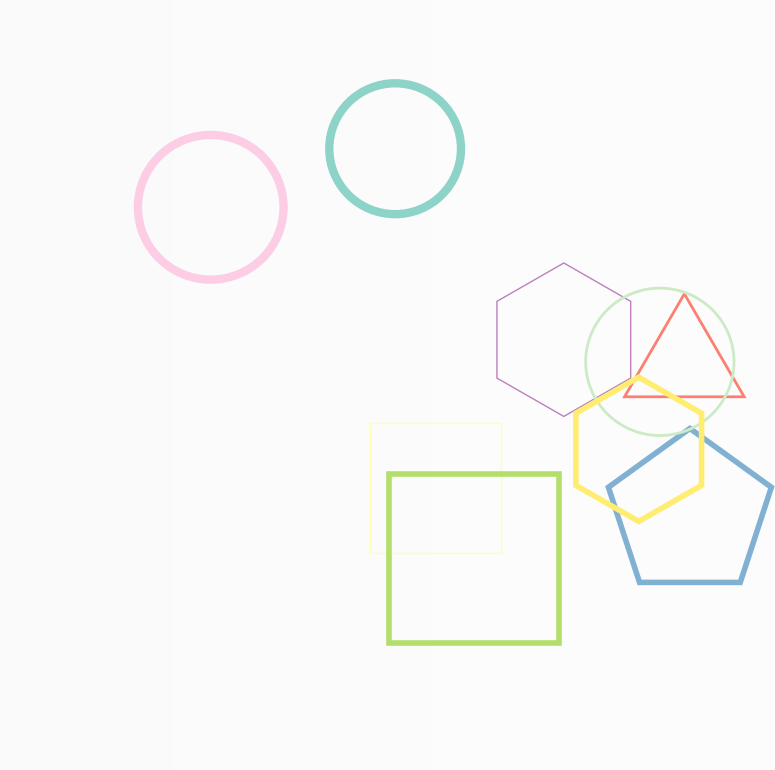[{"shape": "circle", "thickness": 3, "radius": 0.42, "center": [0.51, 0.807]}, {"shape": "square", "thickness": 0.5, "radius": 0.42, "center": [0.562, 0.366]}, {"shape": "triangle", "thickness": 1, "radius": 0.45, "center": [0.883, 0.529]}, {"shape": "pentagon", "thickness": 2, "radius": 0.55, "center": [0.89, 0.333]}, {"shape": "square", "thickness": 2, "radius": 0.55, "center": [0.611, 0.275]}, {"shape": "circle", "thickness": 3, "radius": 0.47, "center": [0.272, 0.731]}, {"shape": "hexagon", "thickness": 0.5, "radius": 0.5, "center": [0.728, 0.559]}, {"shape": "circle", "thickness": 1, "radius": 0.48, "center": [0.851, 0.53]}, {"shape": "hexagon", "thickness": 2, "radius": 0.47, "center": [0.824, 0.416]}]